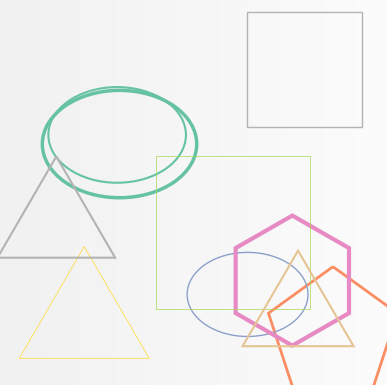[{"shape": "oval", "thickness": 2.5, "radius": 1.0, "center": [0.308, 0.626]}, {"shape": "oval", "thickness": 1.5, "radius": 0.89, "center": [0.302, 0.65]}, {"shape": "pentagon", "thickness": 2, "radius": 0.87, "center": [0.859, 0.132]}, {"shape": "oval", "thickness": 1, "radius": 0.78, "center": [0.639, 0.235]}, {"shape": "hexagon", "thickness": 3, "radius": 0.84, "center": [0.754, 0.271]}, {"shape": "square", "thickness": 0.5, "radius": 0.99, "center": [0.601, 0.396]}, {"shape": "triangle", "thickness": 0.5, "radius": 0.97, "center": [0.217, 0.166]}, {"shape": "triangle", "thickness": 1.5, "radius": 0.83, "center": [0.769, 0.184]}, {"shape": "triangle", "thickness": 1.5, "radius": 0.88, "center": [0.145, 0.418]}, {"shape": "square", "thickness": 1, "radius": 0.74, "center": [0.786, 0.82]}]